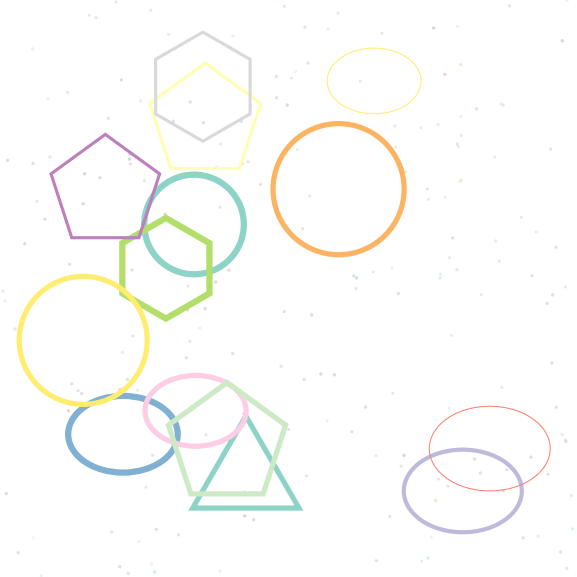[{"shape": "triangle", "thickness": 2.5, "radius": 0.53, "center": [0.426, 0.172]}, {"shape": "circle", "thickness": 3, "radius": 0.43, "center": [0.336, 0.61]}, {"shape": "pentagon", "thickness": 1.5, "radius": 0.5, "center": [0.355, 0.789]}, {"shape": "oval", "thickness": 2, "radius": 0.51, "center": [0.801, 0.149]}, {"shape": "oval", "thickness": 0.5, "radius": 0.52, "center": [0.848, 0.222]}, {"shape": "oval", "thickness": 3, "radius": 0.47, "center": [0.213, 0.247]}, {"shape": "circle", "thickness": 2.5, "radius": 0.57, "center": [0.586, 0.672]}, {"shape": "hexagon", "thickness": 3, "radius": 0.44, "center": [0.287, 0.535]}, {"shape": "oval", "thickness": 2.5, "radius": 0.44, "center": [0.339, 0.288]}, {"shape": "hexagon", "thickness": 1.5, "radius": 0.47, "center": [0.351, 0.849]}, {"shape": "pentagon", "thickness": 1.5, "radius": 0.49, "center": [0.182, 0.668]}, {"shape": "pentagon", "thickness": 2.5, "radius": 0.53, "center": [0.393, 0.23]}, {"shape": "circle", "thickness": 2.5, "radius": 0.55, "center": [0.144, 0.41]}, {"shape": "oval", "thickness": 0.5, "radius": 0.41, "center": [0.648, 0.859]}]